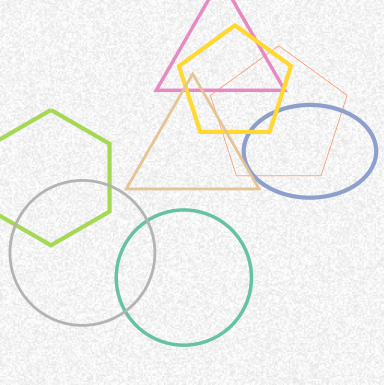[{"shape": "circle", "thickness": 2.5, "radius": 0.88, "center": [0.478, 0.279]}, {"shape": "pentagon", "thickness": 0.5, "radius": 0.93, "center": [0.724, 0.694]}, {"shape": "oval", "thickness": 3, "radius": 0.86, "center": [0.805, 0.607]}, {"shape": "triangle", "thickness": 2.5, "radius": 0.96, "center": [0.573, 0.862]}, {"shape": "hexagon", "thickness": 3, "radius": 0.88, "center": [0.132, 0.539]}, {"shape": "pentagon", "thickness": 3, "radius": 0.77, "center": [0.61, 0.781]}, {"shape": "triangle", "thickness": 2, "radius": 1.0, "center": [0.5, 0.609]}, {"shape": "circle", "thickness": 2, "radius": 0.94, "center": [0.214, 0.343]}]